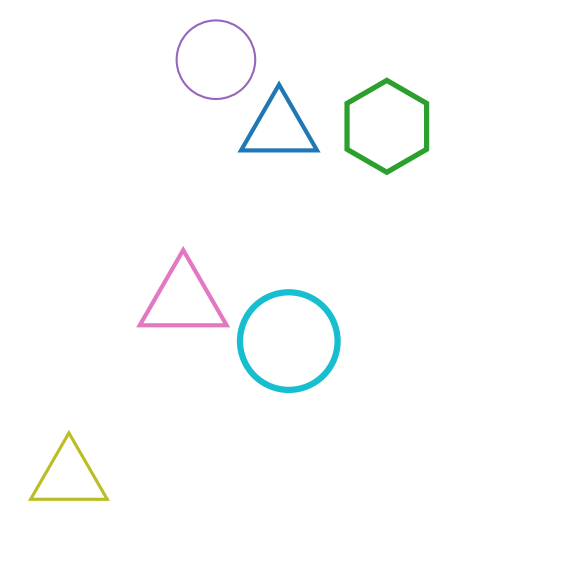[{"shape": "triangle", "thickness": 2, "radius": 0.38, "center": [0.483, 0.777]}, {"shape": "hexagon", "thickness": 2.5, "radius": 0.4, "center": [0.67, 0.78]}, {"shape": "circle", "thickness": 1, "radius": 0.34, "center": [0.374, 0.896]}, {"shape": "triangle", "thickness": 2, "radius": 0.43, "center": [0.317, 0.479]}, {"shape": "triangle", "thickness": 1.5, "radius": 0.38, "center": [0.119, 0.173]}, {"shape": "circle", "thickness": 3, "radius": 0.42, "center": [0.5, 0.408]}]